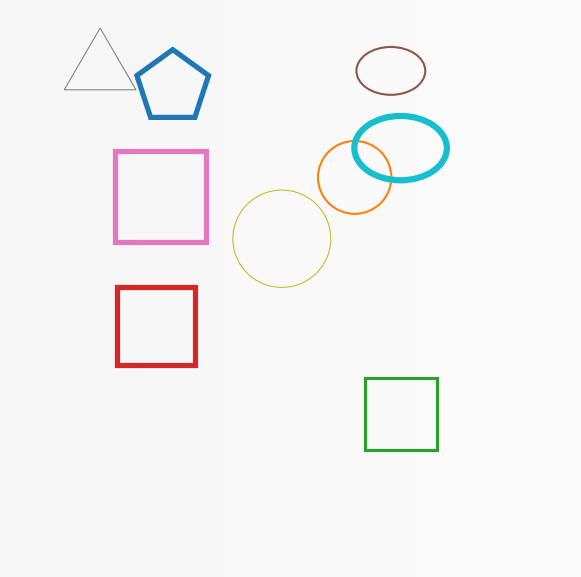[{"shape": "pentagon", "thickness": 2.5, "radius": 0.32, "center": [0.297, 0.848]}, {"shape": "circle", "thickness": 1, "radius": 0.32, "center": [0.61, 0.692]}, {"shape": "square", "thickness": 1.5, "radius": 0.31, "center": [0.69, 0.282]}, {"shape": "square", "thickness": 2.5, "radius": 0.34, "center": [0.268, 0.434]}, {"shape": "oval", "thickness": 1, "radius": 0.3, "center": [0.672, 0.876]}, {"shape": "square", "thickness": 2.5, "radius": 0.39, "center": [0.276, 0.658]}, {"shape": "triangle", "thickness": 0.5, "radius": 0.36, "center": [0.172, 0.879]}, {"shape": "circle", "thickness": 0.5, "radius": 0.42, "center": [0.485, 0.586]}, {"shape": "oval", "thickness": 3, "radius": 0.4, "center": [0.689, 0.743]}]